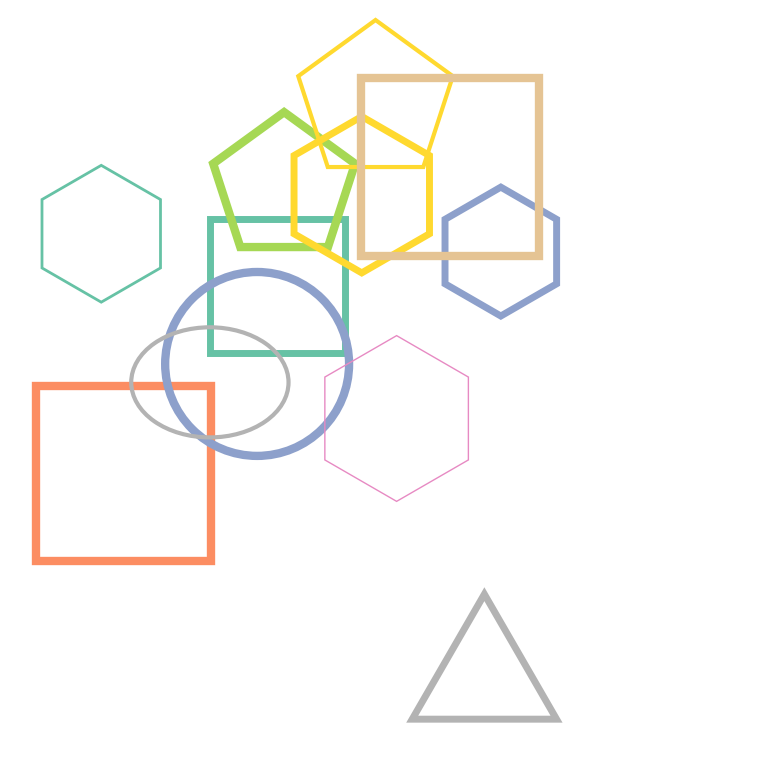[{"shape": "square", "thickness": 2.5, "radius": 0.44, "center": [0.36, 0.628]}, {"shape": "hexagon", "thickness": 1, "radius": 0.44, "center": [0.131, 0.696]}, {"shape": "square", "thickness": 3, "radius": 0.57, "center": [0.16, 0.385]}, {"shape": "circle", "thickness": 3, "radius": 0.6, "center": [0.334, 0.527]}, {"shape": "hexagon", "thickness": 2.5, "radius": 0.42, "center": [0.65, 0.673]}, {"shape": "hexagon", "thickness": 0.5, "radius": 0.54, "center": [0.515, 0.456]}, {"shape": "pentagon", "thickness": 3, "radius": 0.48, "center": [0.369, 0.758]}, {"shape": "pentagon", "thickness": 1.5, "radius": 0.53, "center": [0.488, 0.868]}, {"shape": "hexagon", "thickness": 2.5, "radius": 0.51, "center": [0.47, 0.747]}, {"shape": "square", "thickness": 3, "radius": 0.58, "center": [0.585, 0.783]}, {"shape": "oval", "thickness": 1.5, "radius": 0.51, "center": [0.273, 0.503]}, {"shape": "triangle", "thickness": 2.5, "radius": 0.54, "center": [0.629, 0.12]}]